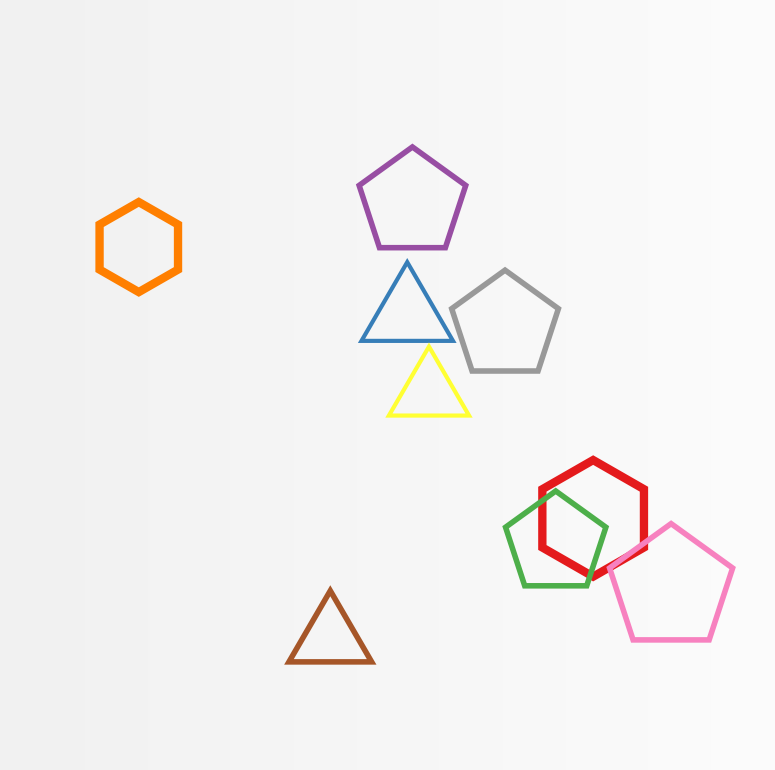[{"shape": "hexagon", "thickness": 3, "radius": 0.38, "center": [0.765, 0.327]}, {"shape": "triangle", "thickness": 1.5, "radius": 0.34, "center": [0.525, 0.591]}, {"shape": "pentagon", "thickness": 2, "radius": 0.34, "center": [0.717, 0.294]}, {"shape": "pentagon", "thickness": 2, "radius": 0.36, "center": [0.532, 0.737]}, {"shape": "hexagon", "thickness": 3, "radius": 0.29, "center": [0.179, 0.679]}, {"shape": "triangle", "thickness": 1.5, "radius": 0.3, "center": [0.554, 0.49]}, {"shape": "triangle", "thickness": 2, "radius": 0.31, "center": [0.426, 0.171]}, {"shape": "pentagon", "thickness": 2, "radius": 0.42, "center": [0.866, 0.236]}, {"shape": "pentagon", "thickness": 2, "radius": 0.36, "center": [0.652, 0.577]}]